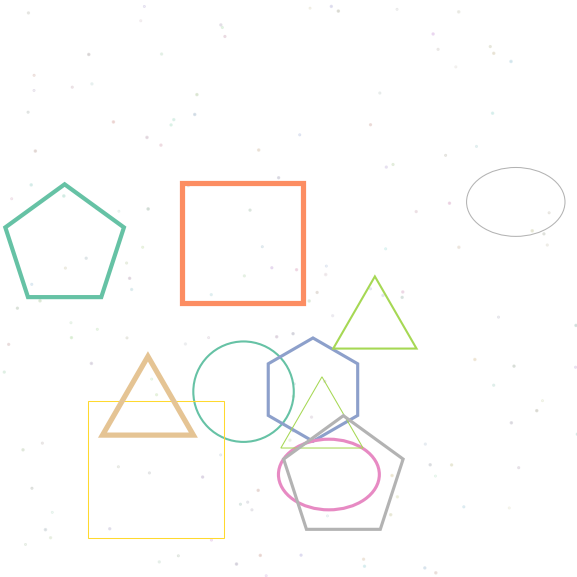[{"shape": "circle", "thickness": 1, "radius": 0.43, "center": [0.422, 0.321]}, {"shape": "pentagon", "thickness": 2, "radius": 0.54, "center": [0.112, 0.572]}, {"shape": "square", "thickness": 2.5, "radius": 0.52, "center": [0.42, 0.578]}, {"shape": "hexagon", "thickness": 1.5, "radius": 0.45, "center": [0.542, 0.324]}, {"shape": "oval", "thickness": 1.5, "radius": 0.44, "center": [0.57, 0.177]}, {"shape": "triangle", "thickness": 1, "radius": 0.42, "center": [0.649, 0.437]}, {"shape": "triangle", "thickness": 0.5, "radius": 0.41, "center": [0.557, 0.264]}, {"shape": "square", "thickness": 0.5, "radius": 0.59, "center": [0.27, 0.186]}, {"shape": "triangle", "thickness": 2.5, "radius": 0.45, "center": [0.256, 0.291]}, {"shape": "oval", "thickness": 0.5, "radius": 0.43, "center": [0.893, 0.649]}, {"shape": "pentagon", "thickness": 1.5, "radius": 0.54, "center": [0.595, 0.171]}]